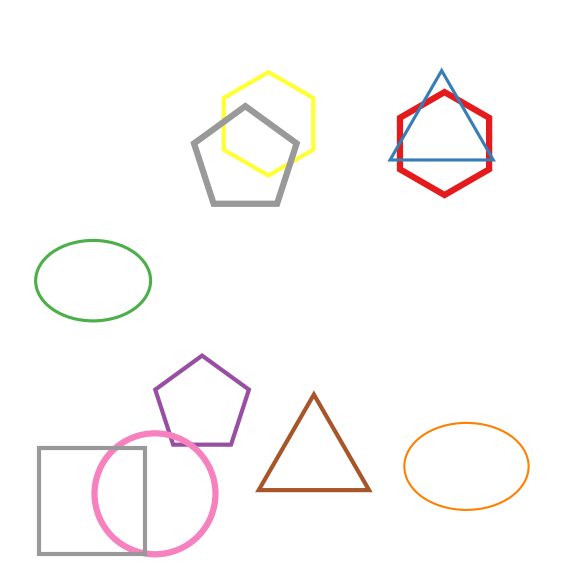[{"shape": "hexagon", "thickness": 3, "radius": 0.45, "center": [0.77, 0.751]}, {"shape": "triangle", "thickness": 1.5, "radius": 0.52, "center": [0.765, 0.774]}, {"shape": "oval", "thickness": 1.5, "radius": 0.5, "center": [0.161, 0.513]}, {"shape": "pentagon", "thickness": 2, "radius": 0.43, "center": [0.35, 0.298]}, {"shape": "oval", "thickness": 1, "radius": 0.54, "center": [0.808, 0.192]}, {"shape": "hexagon", "thickness": 2, "radius": 0.45, "center": [0.465, 0.785]}, {"shape": "triangle", "thickness": 2, "radius": 0.55, "center": [0.544, 0.206]}, {"shape": "circle", "thickness": 3, "radius": 0.52, "center": [0.268, 0.144]}, {"shape": "square", "thickness": 2, "radius": 0.46, "center": [0.159, 0.132]}, {"shape": "pentagon", "thickness": 3, "radius": 0.47, "center": [0.425, 0.722]}]